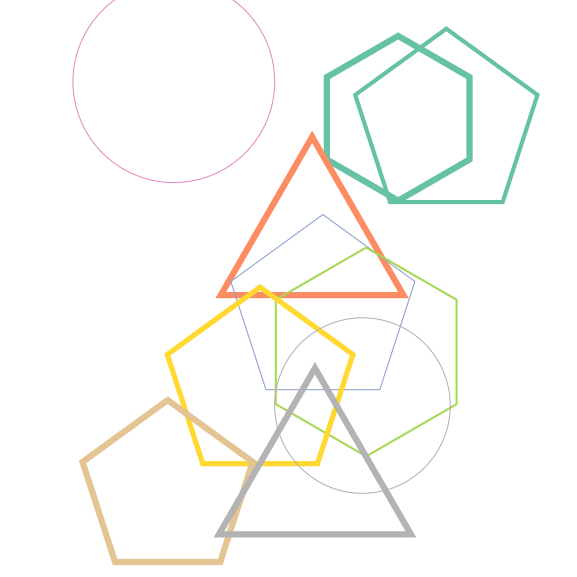[{"shape": "pentagon", "thickness": 2, "radius": 0.83, "center": [0.773, 0.783]}, {"shape": "hexagon", "thickness": 3, "radius": 0.71, "center": [0.69, 0.794]}, {"shape": "triangle", "thickness": 3, "radius": 0.91, "center": [0.54, 0.579]}, {"shape": "pentagon", "thickness": 0.5, "radius": 0.84, "center": [0.559, 0.46]}, {"shape": "circle", "thickness": 0.5, "radius": 0.87, "center": [0.301, 0.858]}, {"shape": "hexagon", "thickness": 1, "radius": 0.9, "center": [0.634, 0.39]}, {"shape": "pentagon", "thickness": 2.5, "radius": 0.84, "center": [0.45, 0.333]}, {"shape": "pentagon", "thickness": 3, "radius": 0.77, "center": [0.29, 0.151]}, {"shape": "triangle", "thickness": 3, "radius": 0.96, "center": [0.545, 0.17]}, {"shape": "circle", "thickness": 0.5, "radius": 0.76, "center": [0.628, 0.297]}]